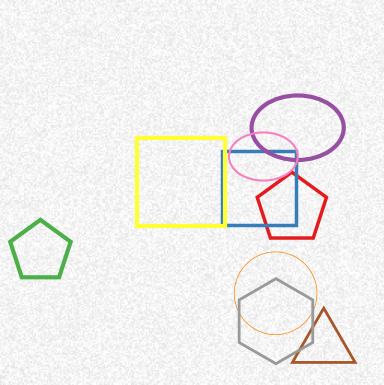[{"shape": "pentagon", "thickness": 2.5, "radius": 0.47, "center": [0.758, 0.458]}, {"shape": "square", "thickness": 2.5, "radius": 0.48, "center": [0.674, 0.512]}, {"shape": "pentagon", "thickness": 3, "radius": 0.41, "center": [0.105, 0.346]}, {"shape": "oval", "thickness": 3, "radius": 0.6, "center": [0.773, 0.668]}, {"shape": "circle", "thickness": 0.5, "radius": 0.54, "center": [0.716, 0.238]}, {"shape": "square", "thickness": 3, "radius": 0.57, "center": [0.47, 0.527]}, {"shape": "triangle", "thickness": 2, "radius": 0.47, "center": [0.841, 0.106]}, {"shape": "oval", "thickness": 1.5, "radius": 0.45, "center": [0.684, 0.593]}, {"shape": "hexagon", "thickness": 2, "radius": 0.55, "center": [0.717, 0.166]}]